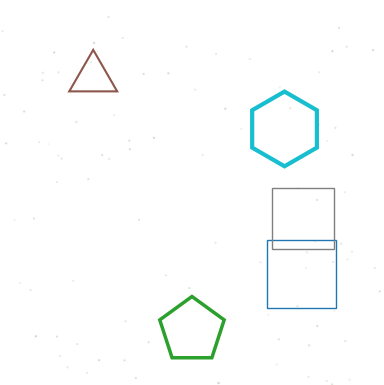[{"shape": "square", "thickness": 1, "radius": 0.45, "center": [0.783, 0.288]}, {"shape": "pentagon", "thickness": 2.5, "radius": 0.44, "center": [0.499, 0.142]}, {"shape": "triangle", "thickness": 1.5, "radius": 0.36, "center": [0.242, 0.799]}, {"shape": "square", "thickness": 1, "radius": 0.4, "center": [0.787, 0.433]}, {"shape": "hexagon", "thickness": 3, "radius": 0.49, "center": [0.739, 0.665]}]